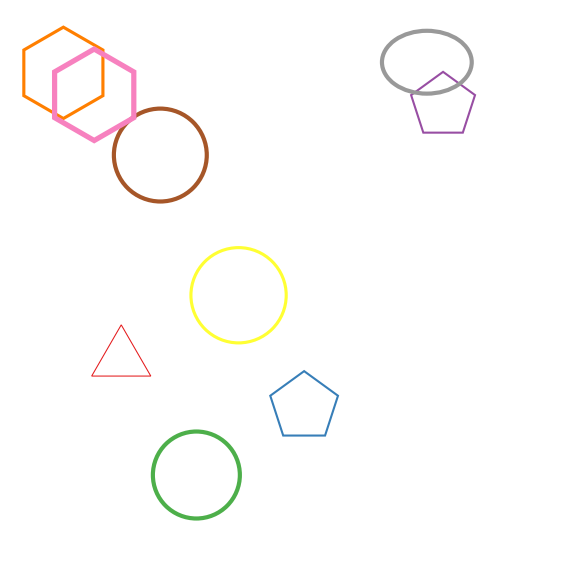[{"shape": "triangle", "thickness": 0.5, "radius": 0.3, "center": [0.21, 0.377]}, {"shape": "pentagon", "thickness": 1, "radius": 0.31, "center": [0.527, 0.295]}, {"shape": "circle", "thickness": 2, "radius": 0.38, "center": [0.34, 0.177]}, {"shape": "pentagon", "thickness": 1, "radius": 0.29, "center": [0.767, 0.817]}, {"shape": "hexagon", "thickness": 1.5, "radius": 0.4, "center": [0.11, 0.873]}, {"shape": "circle", "thickness": 1.5, "radius": 0.41, "center": [0.413, 0.488]}, {"shape": "circle", "thickness": 2, "radius": 0.4, "center": [0.278, 0.731]}, {"shape": "hexagon", "thickness": 2.5, "radius": 0.4, "center": [0.163, 0.835]}, {"shape": "oval", "thickness": 2, "radius": 0.39, "center": [0.739, 0.891]}]